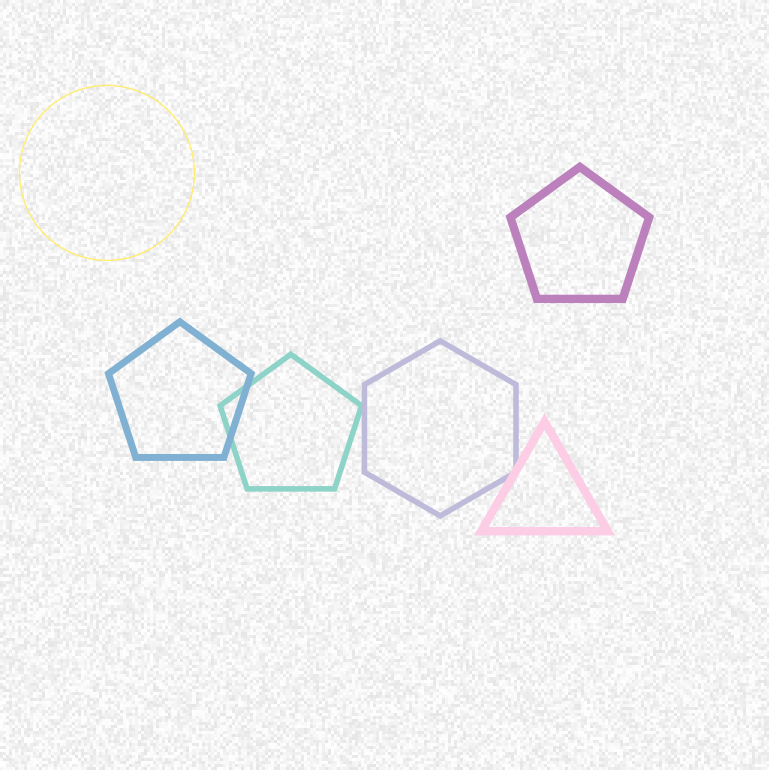[{"shape": "pentagon", "thickness": 2, "radius": 0.48, "center": [0.378, 0.443]}, {"shape": "hexagon", "thickness": 2, "radius": 0.57, "center": [0.572, 0.444]}, {"shape": "pentagon", "thickness": 2.5, "radius": 0.49, "center": [0.234, 0.485]}, {"shape": "triangle", "thickness": 3, "radius": 0.47, "center": [0.707, 0.358]}, {"shape": "pentagon", "thickness": 3, "radius": 0.47, "center": [0.753, 0.688]}, {"shape": "circle", "thickness": 0.5, "radius": 0.57, "center": [0.139, 0.775]}]